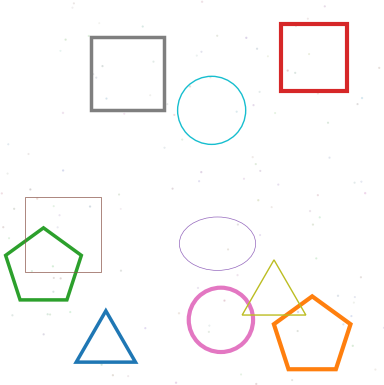[{"shape": "triangle", "thickness": 2.5, "radius": 0.44, "center": [0.275, 0.104]}, {"shape": "pentagon", "thickness": 3, "radius": 0.52, "center": [0.811, 0.126]}, {"shape": "pentagon", "thickness": 2.5, "radius": 0.52, "center": [0.113, 0.305]}, {"shape": "square", "thickness": 3, "radius": 0.43, "center": [0.815, 0.851]}, {"shape": "oval", "thickness": 0.5, "radius": 0.5, "center": [0.565, 0.367]}, {"shape": "square", "thickness": 0.5, "radius": 0.49, "center": [0.163, 0.391]}, {"shape": "circle", "thickness": 3, "radius": 0.42, "center": [0.574, 0.169]}, {"shape": "square", "thickness": 2.5, "radius": 0.48, "center": [0.332, 0.809]}, {"shape": "triangle", "thickness": 1, "radius": 0.48, "center": [0.712, 0.229]}, {"shape": "circle", "thickness": 1, "radius": 0.44, "center": [0.55, 0.713]}]